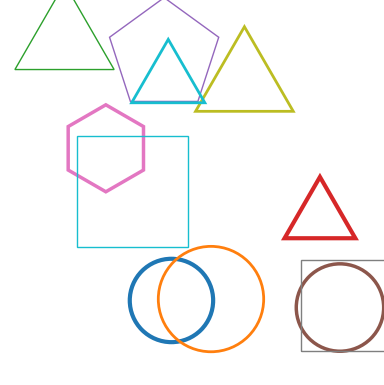[{"shape": "circle", "thickness": 3, "radius": 0.54, "center": [0.445, 0.22]}, {"shape": "circle", "thickness": 2, "radius": 0.68, "center": [0.548, 0.223]}, {"shape": "triangle", "thickness": 1, "radius": 0.74, "center": [0.168, 0.894]}, {"shape": "triangle", "thickness": 3, "radius": 0.53, "center": [0.831, 0.434]}, {"shape": "pentagon", "thickness": 1, "radius": 0.75, "center": [0.426, 0.857]}, {"shape": "circle", "thickness": 2.5, "radius": 0.57, "center": [0.883, 0.201]}, {"shape": "hexagon", "thickness": 2.5, "radius": 0.56, "center": [0.275, 0.615]}, {"shape": "square", "thickness": 1, "radius": 0.59, "center": [0.898, 0.206]}, {"shape": "triangle", "thickness": 2, "radius": 0.73, "center": [0.635, 0.784]}, {"shape": "triangle", "thickness": 2, "radius": 0.55, "center": [0.437, 0.788]}, {"shape": "square", "thickness": 1, "radius": 0.72, "center": [0.344, 0.503]}]